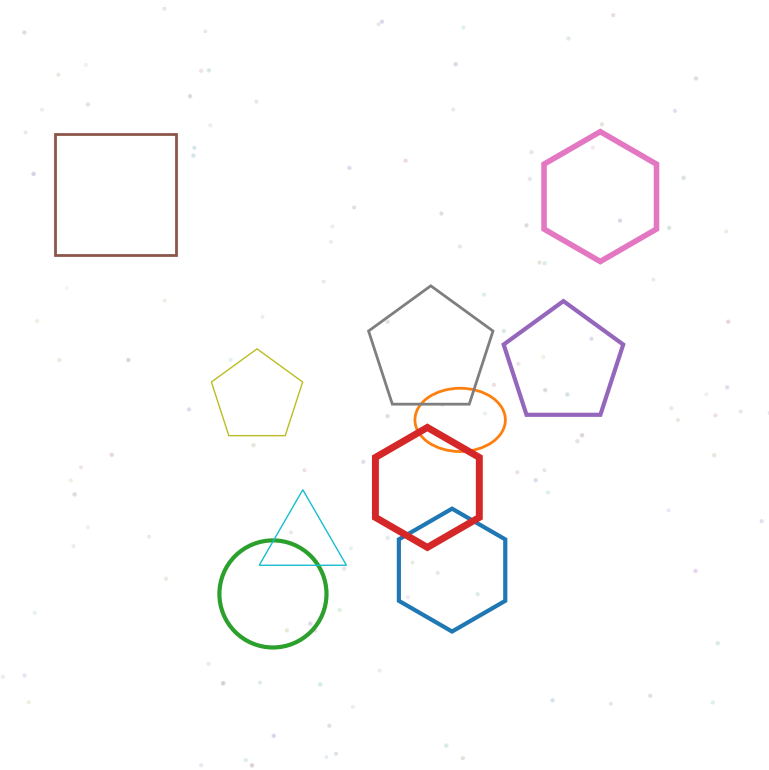[{"shape": "hexagon", "thickness": 1.5, "radius": 0.4, "center": [0.587, 0.26]}, {"shape": "oval", "thickness": 1, "radius": 0.29, "center": [0.598, 0.455]}, {"shape": "circle", "thickness": 1.5, "radius": 0.35, "center": [0.354, 0.229]}, {"shape": "hexagon", "thickness": 2.5, "radius": 0.39, "center": [0.555, 0.367]}, {"shape": "pentagon", "thickness": 1.5, "radius": 0.41, "center": [0.732, 0.527]}, {"shape": "square", "thickness": 1, "radius": 0.39, "center": [0.15, 0.748]}, {"shape": "hexagon", "thickness": 2, "radius": 0.42, "center": [0.78, 0.745]}, {"shape": "pentagon", "thickness": 1, "radius": 0.42, "center": [0.559, 0.544]}, {"shape": "pentagon", "thickness": 0.5, "radius": 0.31, "center": [0.334, 0.485]}, {"shape": "triangle", "thickness": 0.5, "radius": 0.33, "center": [0.393, 0.299]}]